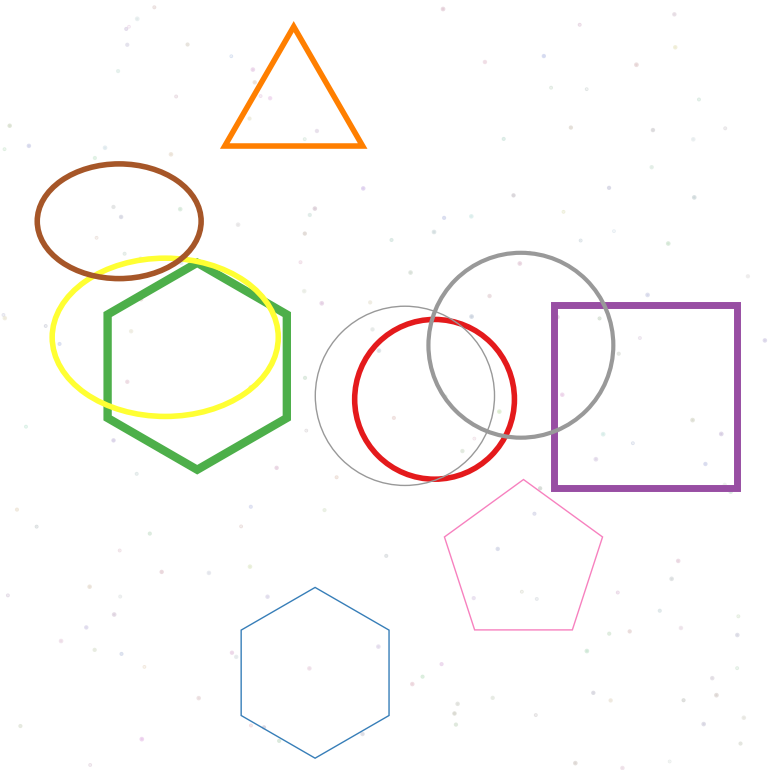[{"shape": "circle", "thickness": 2, "radius": 0.52, "center": [0.564, 0.481]}, {"shape": "hexagon", "thickness": 0.5, "radius": 0.55, "center": [0.409, 0.126]}, {"shape": "hexagon", "thickness": 3, "radius": 0.67, "center": [0.256, 0.524]}, {"shape": "square", "thickness": 2.5, "radius": 0.59, "center": [0.839, 0.485]}, {"shape": "triangle", "thickness": 2, "radius": 0.52, "center": [0.381, 0.862]}, {"shape": "oval", "thickness": 2, "radius": 0.73, "center": [0.215, 0.562]}, {"shape": "oval", "thickness": 2, "radius": 0.53, "center": [0.155, 0.713]}, {"shape": "pentagon", "thickness": 0.5, "radius": 0.54, "center": [0.68, 0.269]}, {"shape": "circle", "thickness": 1.5, "radius": 0.6, "center": [0.676, 0.552]}, {"shape": "circle", "thickness": 0.5, "radius": 0.58, "center": [0.526, 0.486]}]